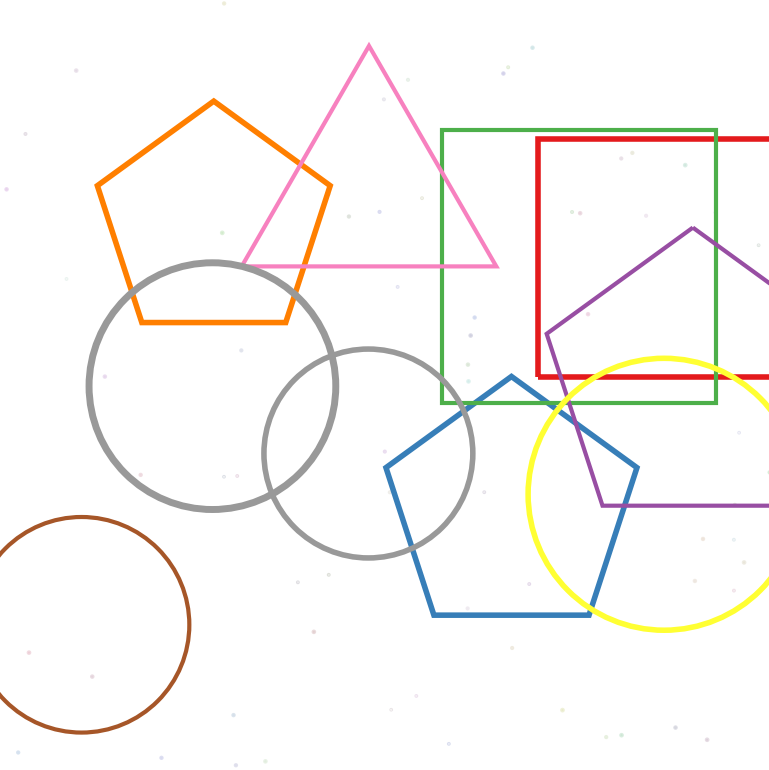[{"shape": "square", "thickness": 2, "radius": 0.77, "center": [0.854, 0.665]}, {"shape": "pentagon", "thickness": 2, "radius": 0.86, "center": [0.664, 0.34]}, {"shape": "square", "thickness": 1.5, "radius": 0.89, "center": [0.752, 0.654]}, {"shape": "pentagon", "thickness": 1.5, "radius": 1.0, "center": [0.9, 0.505]}, {"shape": "pentagon", "thickness": 2, "radius": 0.79, "center": [0.278, 0.71]}, {"shape": "circle", "thickness": 2, "radius": 0.88, "center": [0.862, 0.358]}, {"shape": "circle", "thickness": 1.5, "radius": 0.7, "center": [0.106, 0.189]}, {"shape": "triangle", "thickness": 1.5, "radius": 0.95, "center": [0.479, 0.749]}, {"shape": "circle", "thickness": 2.5, "radius": 0.8, "center": [0.276, 0.499]}, {"shape": "circle", "thickness": 2, "radius": 0.68, "center": [0.478, 0.411]}]